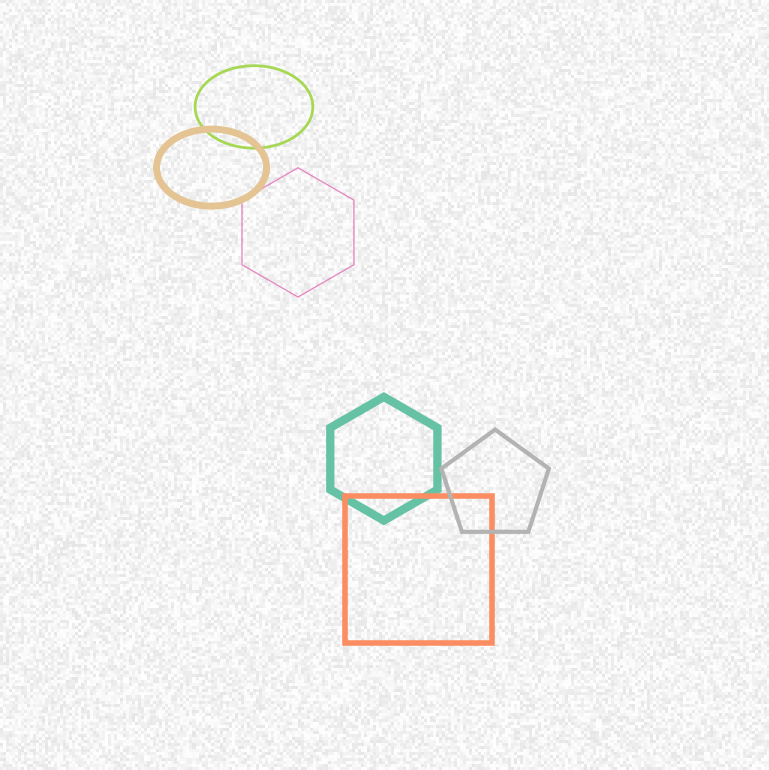[{"shape": "hexagon", "thickness": 3, "radius": 0.4, "center": [0.499, 0.404]}, {"shape": "square", "thickness": 2, "radius": 0.48, "center": [0.543, 0.26]}, {"shape": "hexagon", "thickness": 0.5, "radius": 0.42, "center": [0.387, 0.698]}, {"shape": "oval", "thickness": 1, "radius": 0.38, "center": [0.33, 0.861]}, {"shape": "oval", "thickness": 2.5, "radius": 0.36, "center": [0.275, 0.782]}, {"shape": "pentagon", "thickness": 1.5, "radius": 0.37, "center": [0.643, 0.369]}]